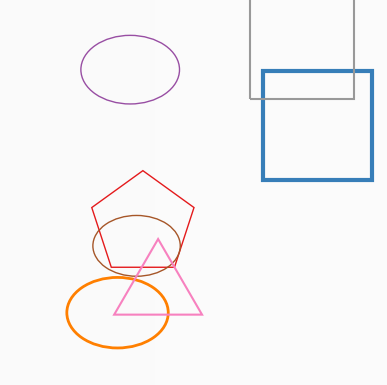[{"shape": "pentagon", "thickness": 1, "radius": 0.69, "center": [0.369, 0.418]}, {"shape": "square", "thickness": 3, "radius": 0.71, "center": [0.819, 0.673]}, {"shape": "oval", "thickness": 1, "radius": 0.64, "center": [0.336, 0.819]}, {"shape": "oval", "thickness": 2, "radius": 0.65, "center": [0.303, 0.188]}, {"shape": "oval", "thickness": 1, "radius": 0.56, "center": [0.352, 0.361]}, {"shape": "triangle", "thickness": 1.5, "radius": 0.65, "center": [0.408, 0.248]}, {"shape": "square", "thickness": 1.5, "radius": 0.67, "center": [0.779, 0.878]}]